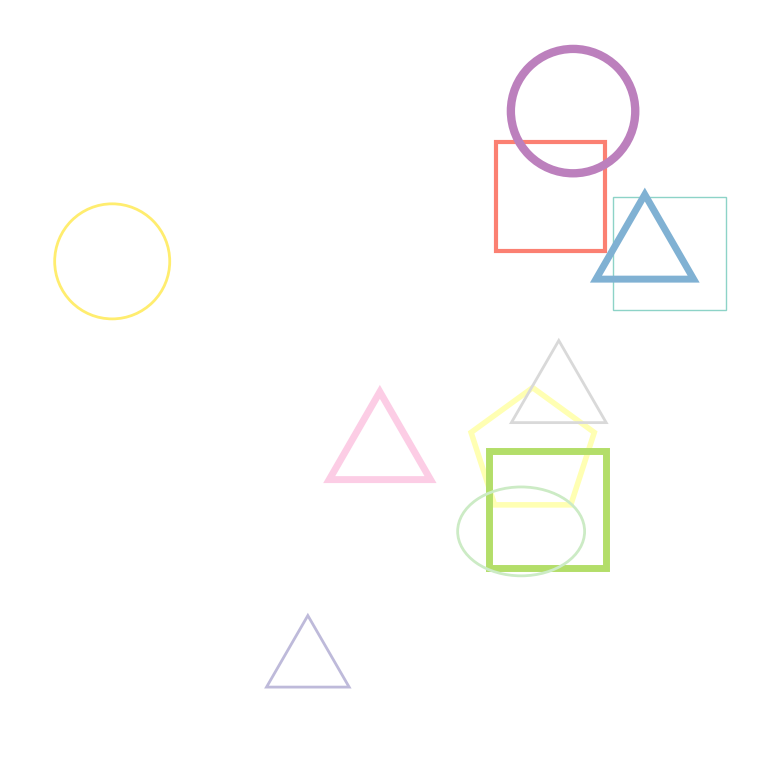[{"shape": "square", "thickness": 0.5, "radius": 0.37, "center": [0.87, 0.671]}, {"shape": "pentagon", "thickness": 2, "radius": 0.42, "center": [0.692, 0.412]}, {"shape": "triangle", "thickness": 1, "radius": 0.31, "center": [0.4, 0.139]}, {"shape": "square", "thickness": 1.5, "radius": 0.35, "center": [0.715, 0.745]}, {"shape": "triangle", "thickness": 2.5, "radius": 0.37, "center": [0.837, 0.674]}, {"shape": "square", "thickness": 2.5, "radius": 0.38, "center": [0.712, 0.339]}, {"shape": "triangle", "thickness": 2.5, "radius": 0.38, "center": [0.493, 0.415]}, {"shape": "triangle", "thickness": 1, "radius": 0.36, "center": [0.726, 0.487]}, {"shape": "circle", "thickness": 3, "radius": 0.4, "center": [0.744, 0.856]}, {"shape": "oval", "thickness": 1, "radius": 0.41, "center": [0.677, 0.31]}, {"shape": "circle", "thickness": 1, "radius": 0.37, "center": [0.146, 0.661]}]